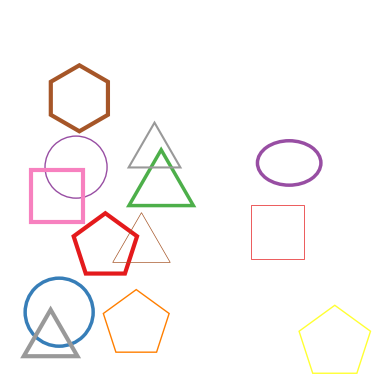[{"shape": "square", "thickness": 0.5, "radius": 0.35, "center": [0.721, 0.398]}, {"shape": "pentagon", "thickness": 3, "radius": 0.43, "center": [0.274, 0.36]}, {"shape": "circle", "thickness": 2.5, "radius": 0.44, "center": [0.154, 0.189]}, {"shape": "triangle", "thickness": 2.5, "radius": 0.48, "center": [0.419, 0.514]}, {"shape": "oval", "thickness": 2.5, "radius": 0.41, "center": [0.751, 0.577]}, {"shape": "circle", "thickness": 1, "radius": 0.4, "center": [0.198, 0.566]}, {"shape": "pentagon", "thickness": 1, "radius": 0.45, "center": [0.354, 0.158]}, {"shape": "pentagon", "thickness": 1, "radius": 0.49, "center": [0.87, 0.109]}, {"shape": "hexagon", "thickness": 3, "radius": 0.43, "center": [0.206, 0.745]}, {"shape": "triangle", "thickness": 0.5, "radius": 0.43, "center": [0.367, 0.361]}, {"shape": "square", "thickness": 3, "radius": 0.34, "center": [0.149, 0.491]}, {"shape": "triangle", "thickness": 1.5, "radius": 0.39, "center": [0.401, 0.604]}, {"shape": "triangle", "thickness": 3, "radius": 0.4, "center": [0.131, 0.115]}]